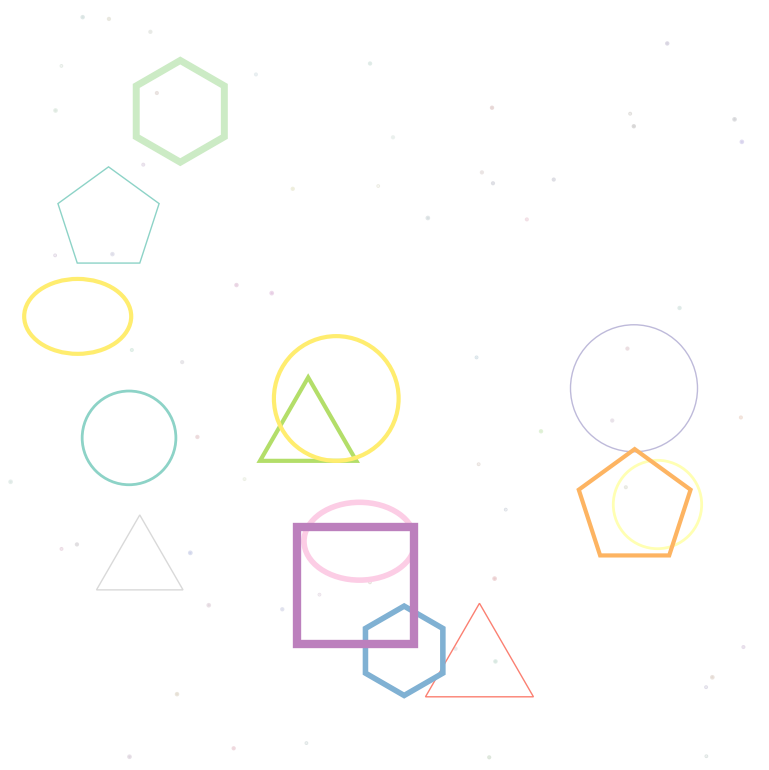[{"shape": "circle", "thickness": 1, "radius": 0.3, "center": [0.168, 0.431]}, {"shape": "pentagon", "thickness": 0.5, "radius": 0.35, "center": [0.141, 0.714]}, {"shape": "circle", "thickness": 1, "radius": 0.29, "center": [0.854, 0.345]}, {"shape": "circle", "thickness": 0.5, "radius": 0.41, "center": [0.823, 0.496]}, {"shape": "triangle", "thickness": 0.5, "radius": 0.4, "center": [0.623, 0.136]}, {"shape": "hexagon", "thickness": 2, "radius": 0.29, "center": [0.525, 0.155]}, {"shape": "pentagon", "thickness": 1.5, "radius": 0.38, "center": [0.824, 0.34]}, {"shape": "triangle", "thickness": 1.5, "radius": 0.36, "center": [0.4, 0.438]}, {"shape": "oval", "thickness": 2, "radius": 0.36, "center": [0.467, 0.297]}, {"shape": "triangle", "thickness": 0.5, "radius": 0.32, "center": [0.181, 0.266]}, {"shape": "square", "thickness": 3, "radius": 0.38, "center": [0.462, 0.24]}, {"shape": "hexagon", "thickness": 2.5, "radius": 0.33, "center": [0.234, 0.855]}, {"shape": "circle", "thickness": 1.5, "radius": 0.4, "center": [0.437, 0.482]}, {"shape": "oval", "thickness": 1.5, "radius": 0.35, "center": [0.101, 0.589]}]